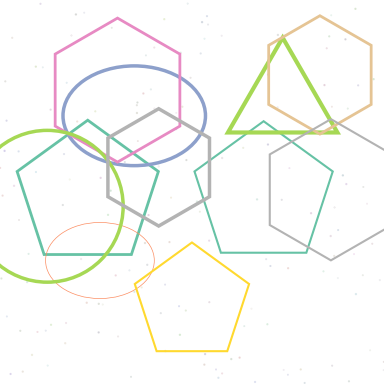[{"shape": "pentagon", "thickness": 2, "radius": 0.96, "center": [0.228, 0.495]}, {"shape": "pentagon", "thickness": 1.5, "radius": 0.94, "center": [0.685, 0.496]}, {"shape": "oval", "thickness": 0.5, "radius": 0.71, "center": [0.26, 0.323]}, {"shape": "oval", "thickness": 2.5, "radius": 0.93, "center": [0.349, 0.699]}, {"shape": "hexagon", "thickness": 2, "radius": 0.94, "center": [0.305, 0.766]}, {"shape": "circle", "thickness": 2.5, "radius": 0.99, "center": [0.123, 0.464]}, {"shape": "triangle", "thickness": 3, "radius": 0.82, "center": [0.734, 0.738]}, {"shape": "pentagon", "thickness": 1.5, "radius": 0.78, "center": [0.499, 0.214]}, {"shape": "hexagon", "thickness": 2, "radius": 0.77, "center": [0.831, 0.805]}, {"shape": "hexagon", "thickness": 2.5, "radius": 0.76, "center": [0.412, 0.565]}, {"shape": "hexagon", "thickness": 1.5, "radius": 0.92, "center": [0.86, 0.507]}]